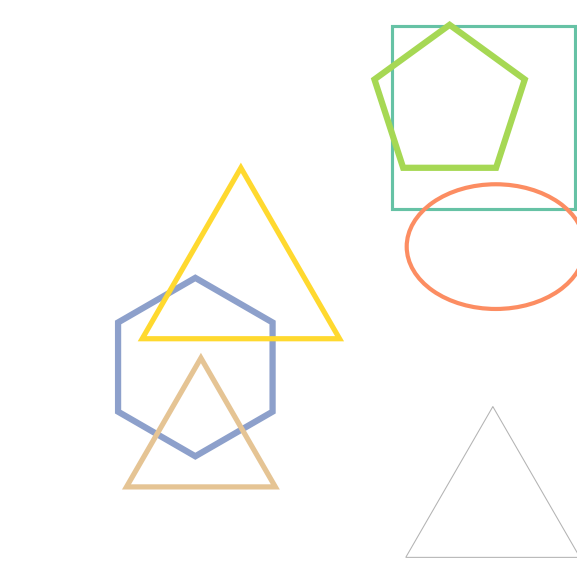[{"shape": "square", "thickness": 1.5, "radius": 0.79, "center": [0.837, 0.795]}, {"shape": "oval", "thickness": 2, "radius": 0.77, "center": [0.859, 0.572]}, {"shape": "hexagon", "thickness": 3, "radius": 0.77, "center": [0.338, 0.364]}, {"shape": "pentagon", "thickness": 3, "radius": 0.68, "center": [0.779, 0.819]}, {"shape": "triangle", "thickness": 2.5, "radius": 0.99, "center": [0.417, 0.511]}, {"shape": "triangle", "thickness": 2.5, "radius": 0.74, "center": [0.348, 0.23]}, {"shape": "triangle", "thickness": 0.5, "radius": 0.87, "center": [0.853, 0.121]}]